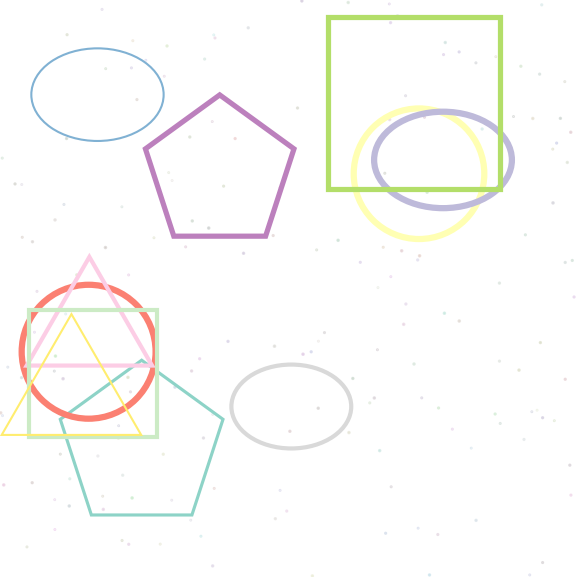[{"shape": "pentagon", "thickness": 1.5, "radius": 0.74, "center": [0.245, 0.227]}, {"shape": "circle", "thickness": 3, "radius": 0.57, "center": [0.726, 0.698]}, {"shape": "oval", "thickness": 3, "radius": 0.6, "center": [0.767, 0.722]}, {"shape": "circle", "thickness": 3, "radius": 0.58, "center": [0.153, 0.39]}, {"shape": "oval", "thickness": 1, "radius": 0.57, "center": [0.169, 0.835]}, {"shape": "square", "thickness": 2.5, "radius": 0.74, "center": [0.717, 0.82]}, {"shape": "triangle", "thickness": 2, "radius": 0.63, "center": [0.155, 0.429]}, {"shape": "oval", "thickness": 2, "radius": 0.52, "center": [0.504, 0.295]}, {"shape": "pentagon", "thickness": 2.5, "radius": 0.68, "center": [0.38, 0.7]}, {"shape": "square", "thickness": 2, "radius": 0.55, "center": [0.161, 0.352]}, {"shape": "triangle", "thickness": 1, "radius": 0.7, "center": [0.124, 0.316]}]